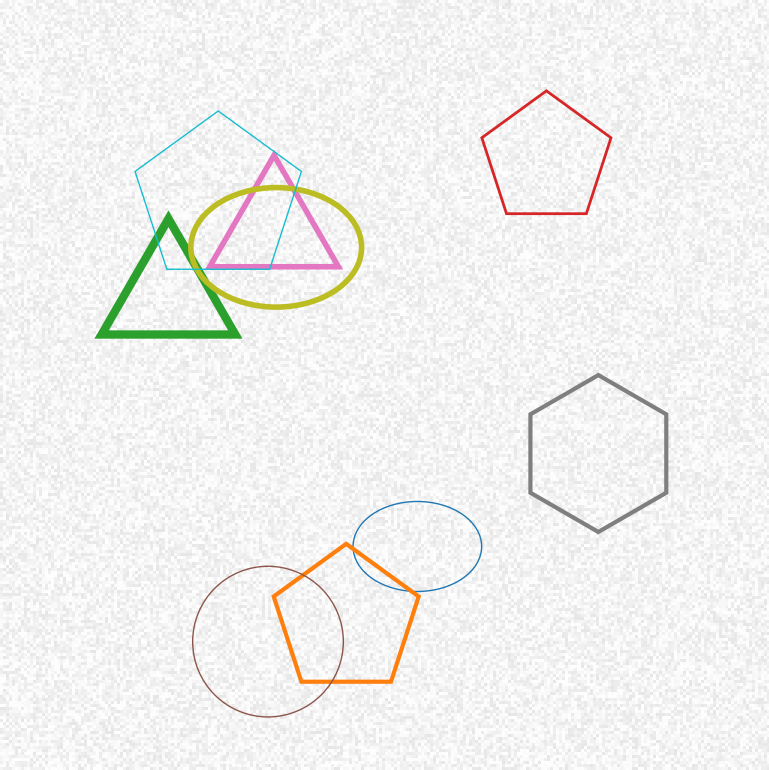[{"shape": "oval", "thickness": 0.5, "radius": 0.42, "center": [0.542, 0.29]}, {"shape": "pentagon", "thickness": 1.5, "radius": 0.49, "center": [0.45, 0.195]}, {"shape": "triangle", "thickness": 3, "radius": 0.5, "center": [0.219, 0.616]}, {"shape": "pentagon", "thickness": 1, "radius": 0.44, "center": [0.71, 0.794]}, {"shape": "circle", "thickness": 0.5, "radius": 0.49, "center": [0.348, 0.167]}, {"shape": "triangle", "thickness": 2, "radius": 0.48, "center": [0.356, 0.702]}, {"shape": "hexagon", "thickness": 1.5, "radius": 0.51, "center": [0.777, 0.411]}, {"shape": "oval", "thickness": 2, "radius": 0.55, "center": [0.359, 0.679]}, {"shape": "pentagon", "thickness": 0.5, "radius": 0.57, "center": [0.283, 0.742]}]